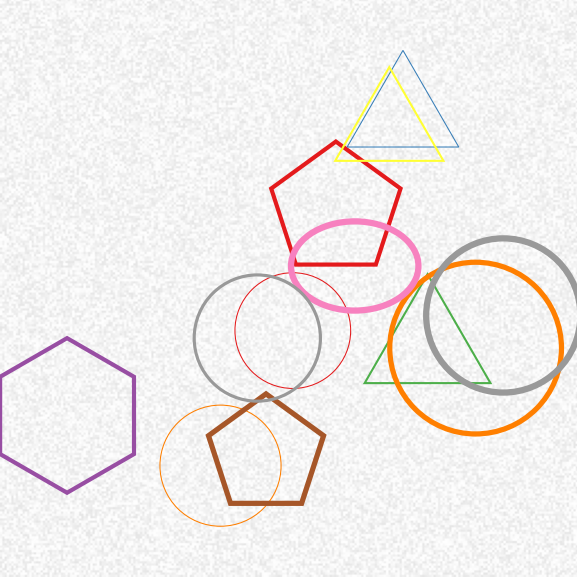[{"shape": "pentagon", "thickness": 2, "radius": 0.59, "center": [0.582, 0.636]}, {"shape": "circle", "thickness": 0.5, "radius": 0.5, "center": [0.507, 0.427]}, {"shape": "triangle", "thickness": 0.5, "radius": 0.56, "center": [0.698, 0.8]}, {"shape": "triangle", "thickness": 1, "radius": 0.63, "center": [0.74, 0.399]}, {"shape": "hexagon", "thickness": 2, "radius": 0.67, "center": [0.116, 0.28]}, {"shape": "circle", "thickness": 2.5, "radius": 0.74, "center": [0.824, 0.396]}, {"shape": "circle", "thickness": 0.5, "radius": 0.52, "center": [0.382, 0.193]}, {"shape": "triangle", "thickness": 1, "radius": 0.54, "center": [0.674, 0.775]}, {"shape": "pentagon", "thickness": 2.5, "radius": 0.52, "center": [0.461, 0.212]}, {"shape": "oval", "thickness": 3, "radius": 0.55, "center": [0.614, 0.539]}, {"shape": "circle", "thickness": 3, "radius": 0.67, "center": [0.871, 0.453]}, {"shape": "circle", "thickness": 1.5, "radius": 0.55, "center": [0.446, 0.414]}]